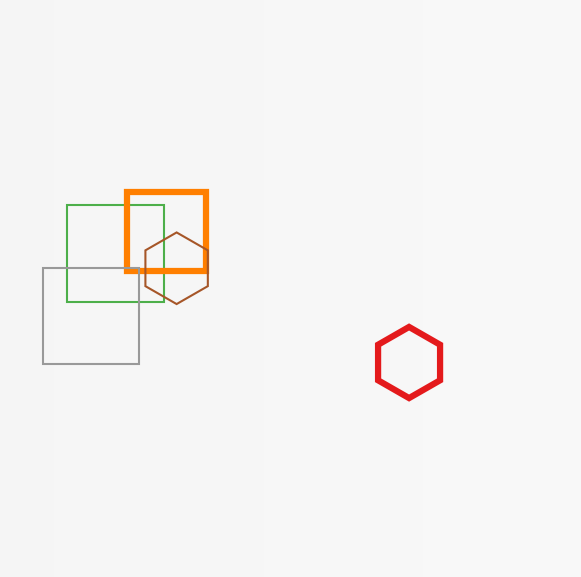[{"shape": "hexagon", "thickness": 3, "radius": 0.31, "center": [0.704, 0.371]}, {"shape": "square", "thickness": 1, "radius": 0.42, "center": [0.198, 0.56]}, {"shape": "square", "thickness": 3, "radius": 0.34, "center": [0.287, 0.598]}, {"shape": "hexagon", "thickness": 1, "radius": 0.31, "center": [0.304, 0.535]}, {"shape": "square", "thickness": 1, "radius": 0.41, "center": [0.156, 0.452]}]